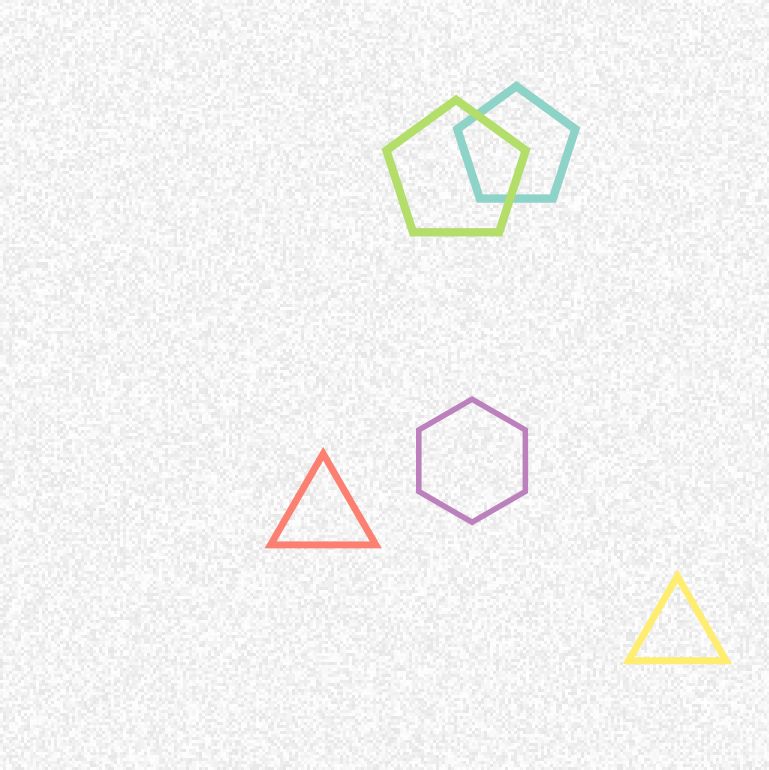[{"shape": "pentagon", "thickness": 3, "radius": 0.4, "center": [0.671, 0.807]}, {"shape": "triangle", "thickness": 2.5, "radius": 0.39, "center": [0.42, 0.332]}, {"shape": "pentagon", "thickness": 3, "radius": 0.48, "center": [0.592, 0.775]}, {"shape": "hexagon", "thickness": 2, "radius": 0.4, "center": [0.613, 0.402]}, {"shape": "triangle", "thickness": 2.5, "radius": 0.37, "center": [0.88, 0.179]}]